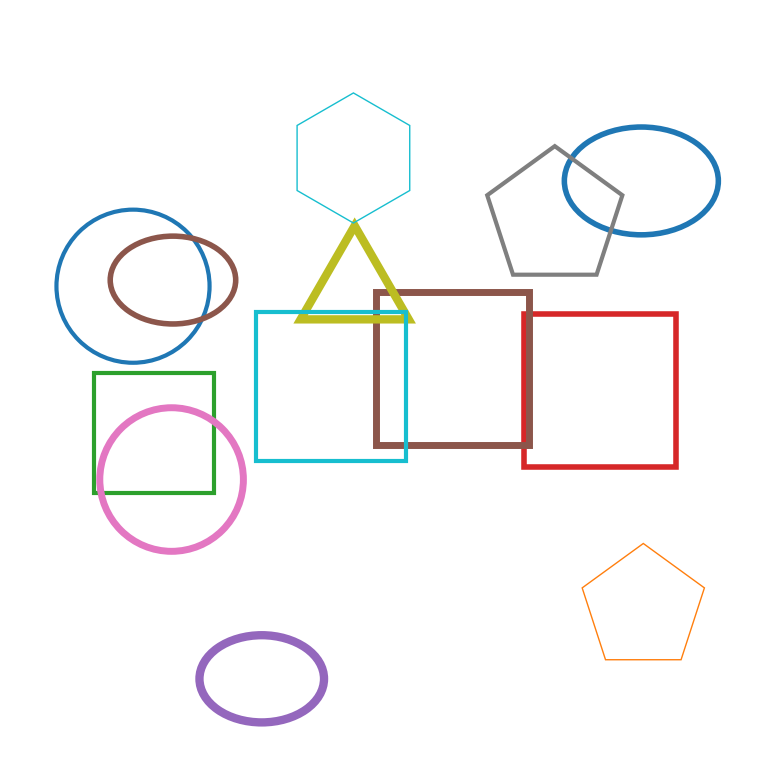[{"shape": "circle", "thickness": 1.5, "radius": 0.5, "center": [0.173, 0.628]}, {"shape": "oval", "thickness": 2, "radius": 0.5, "center": [0.833, 0.765]}, {"shape": "pentagon", "thickness": 0.5, "radius": 0.42, "center": [0.835, 0.211]}, {"shape": "square", "thickness": 1.5, "radius": 0.39, "center": [0.2, 0.438]}, {"shape": "square", "thickness": 2, "radius": 0.49, "center": [0.779, 0.493]}, {"shape": "oval", "thickness": 3, "radius": 0.4, "center": [0.34, 0.118]}, {"shape": "square", "thickness": 2.5, "radius": 0.5, "center": [0.588, 0.521]}, {"shape": "oval", "thickness": 2, "radius": 0.41, "center": [0.225, 0.636]}, {"shape": "circle", "thickness": 2.5, "radius": 0.47, "center": [0.223, 0.377]}, {"shape": "pentagon", "thickness": 1.5, "radius": 0.46, "center": [0.721, 0.718]}, {"shape": "triangle", "thickness": 3, "radius": 0.41, "center": [0.461, 0.626]}, {"shape": "hexagon", "thickness": 0.5, "radius": 0.42, "center": [0.459, 0.795]}, {"shape": "square", "thickness": 1.5, "radius": 0.48, "center": [0.43, 0.498]}]